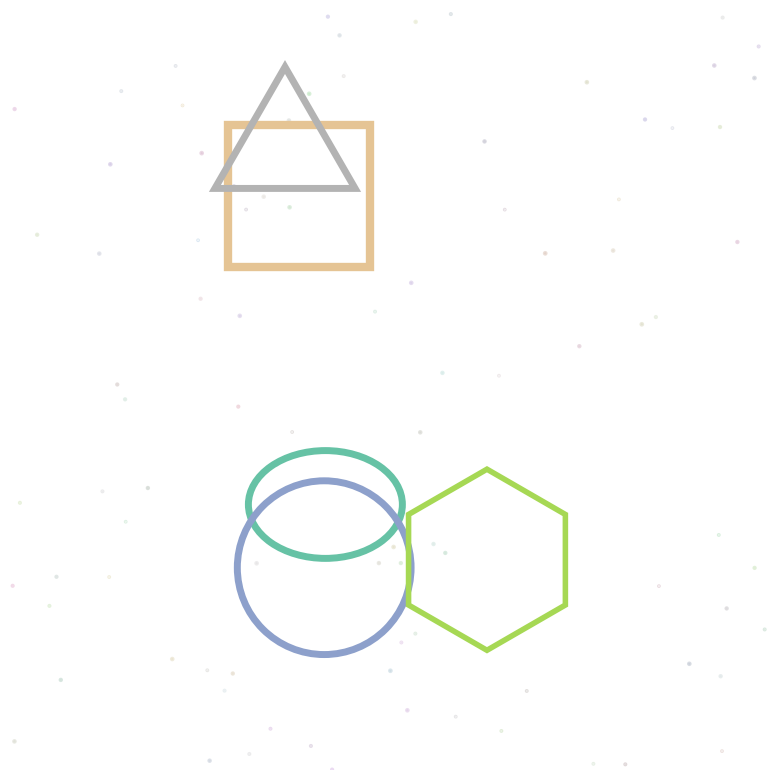[{"shape": "oval", "thickness": 2.5, "radius": 0.5, "center": [0.423, 0.345]}, {"shape": "circle", "thickness": 2.5, "radius": 0.56, "center": [0.421, 0.263]}, {"shape": "hexagon", "thickness": 2, "radius": 0.59, "center": [0.632, 0.273]}, {"shape": "square", "thickness": 3, "radius": 0.46, "center": [0.389, 0.745]}, {"shape": "triangle", "thickness": 2.5, "radius": 0.53, "center": [0.37, 0.808]}]